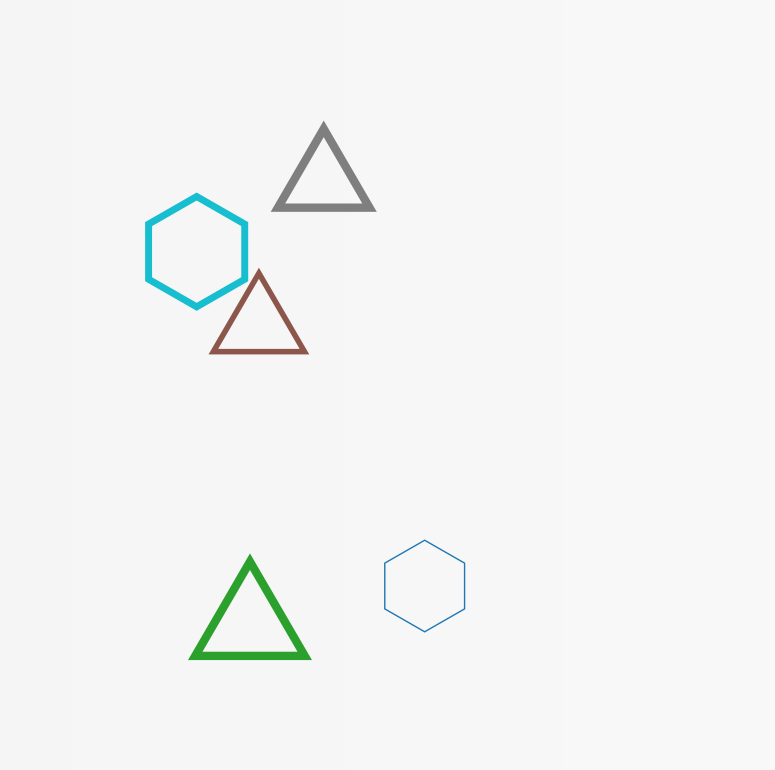[{"shape": "hexagon", "thickness": 0.5, "radius": 0.3, "center": [0.548, 0.239]}, {"shape": "triangle", "thickness": 3, "radius": 0.41, "center": [0.323, 0.189]}, {"shape": "triangle", "thickness": 2, "radius": 0.34, "center": [0.334, 0.577]}, {"shape": "triangle", "thickness": 3, "radius": 0.34, "center": [0.418, 0.764]}, {"shape": "hexagon", "thickness": 2.5, "radius": 0.36, "center": [0.254, 0.673]}]